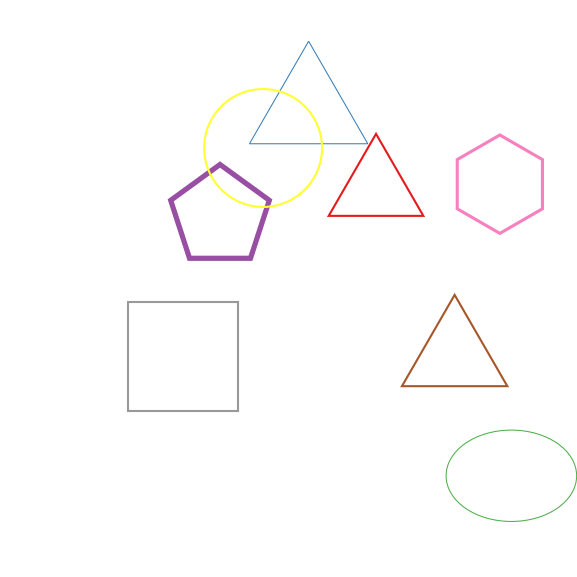[{"shape": "triangle", "thickness": 1, "radius": 0.47, "center": [0.651, 0.673]}, {"shape": "triangle", "thickness": 0.5, "radius": 0.59, "center": [0.534, 0.809]}, {"shape": "oval", "thickness": 0.5, "radius": 0.57, "center": [0.885, 0.175]}, {"shape": "pentagon", "thickness": 2.5, "radius": 0.45, "center": [0.381, 0.625]}, {"shape": "circle", "thickness": 1, "radius": 0.51, "center": [0.456, 0.743]}, {"shape": "triangle", "thickness": 1, "radius": 0.53, "center": [0.787, 0.383]}, {"shape": "hexagon", "thickness": 1.5, "radius": 0.43, "center": [0.866, 0.68]}, {"shape": "square", "thickness": 1, "radius": 0.47, "center": [0.316, 0.382]}]